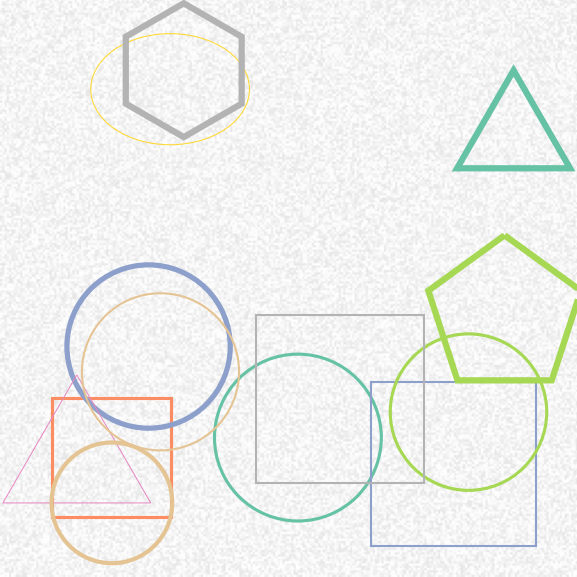[{"shape": "triangle", "thickness": 3, "radius": 0.56, "center": [0.889, 0.764]}, {"shape": "circle", "thickness": 1.5, "radius": 0.72, "center": [0.516, 0.241]}, {"shape": "square", "thickness": 1.5, "radius": 0.51, "center": [0.194, 0.207]}, {"shape": "square", "thickness": 1, "radius": 0.71, "center": [0.785, 0.196]}, {"shape": "circle", "thickness": 2.5, "radius": 0.71, "center": [0.257, 0.399]}, {"shape": "triangle", "thickness": 0.5, "radius": 0.74, "center": [0.133, 0.202]}, {"shape": "circle", "thickness": 1.5, "radius": 0.68, "center": [0.811, 0.286]}, {"shape": "pentagon", "thickness": 3, "radius": 0.69, "center": [0.874, 0.453]}, {"shape": "oval", "thickness": 0.5, "radius": 0.69, "center": [0.295, 0.845]}, {"shape": "circle", "thickness": 2, "radius": 0.52, "center": [0.194, 0.128]}, {"shape": "circle", "thickness": 1, "radius": 0.68, "center": [0.278, 0.355]}, {"shape": "square", "thickness": 1, "radius": 0.73, "center": [0.589, 0.309]}, {"shape": "hexagon", "thickness": 3, "radius": 0.58, "center": [0.318, 0.878]}]